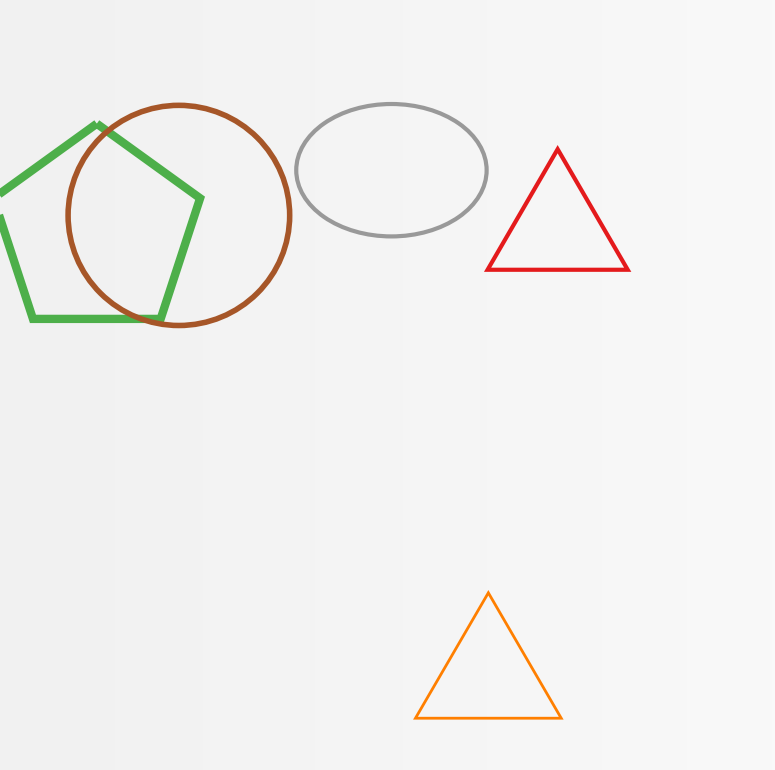[{"shape": "triangle", "thickness": 1.5, "radius": 0.52, "center": [0.72, 0.702]}, {"shape": "pentagon", "thickness": 3, "radius": 0.7, "center": [0.125, 0.699]}, {"shape": "triangle", "thickness": 1, "radius": 0.54, "center": [0.63, 0.122]}, {"shape": "circle", "thickness": 2, "radius": 0.71, "center": [0.231, 0.72]}, {"shape": "oval", "thickness": 1.5, "radius": 0.61, "center": [0.505, 0.779]}]